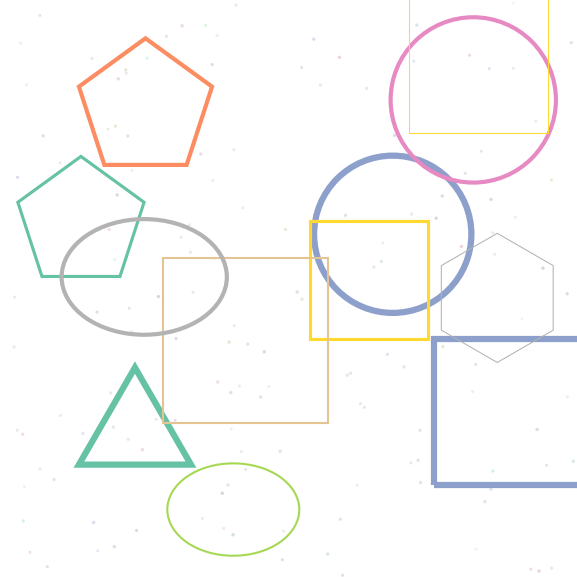[{"shape": "pentagon", "thickness": 1.5, "radius": 0.57, "center": [0.14, 0.613]}, {"shape": "triangle", "thickness": 3, "radius": 0.56, "center": [0.234, 0.251]}, {"shape": "pentagon", "thickness": 2, "radius": 0.61, "center": [0.252, 0.812]}, {"shape": "square", "thickness": 3, "radius": 0.63, "center": [0.879, 0.286]}, {"shape": "circle", "thickness": 3, "radius": 0.68, "center": [0.68, 0.593]}, {"shape": "circle", "thickness": 2, "radius": 0.72, "center": [0.82, 0.826]}, {"shape": "oval", "thickness": 1, "radius": 0.57, "center": [0.404, 0.117]}, {"shape": "square", "thickness": 1.5, "radius": 0.51, "center": [0.639, 0.514]}, {"shape": "square", "thickness": 0.5, "radius": 0.6, "center": [0.828, 0.889]}, {"shape": "square", "thickness": 1, "radius": 0.71, "center": [0.425, 0.41]}, {"shape": "oval", "thickness": 2, "radius": 0.72, "center": [0.25, 0.52]}, {"shape": "hexagon", "thickness": 0.5, "radius": 0.56, "center": [0.861, 0.483]}]